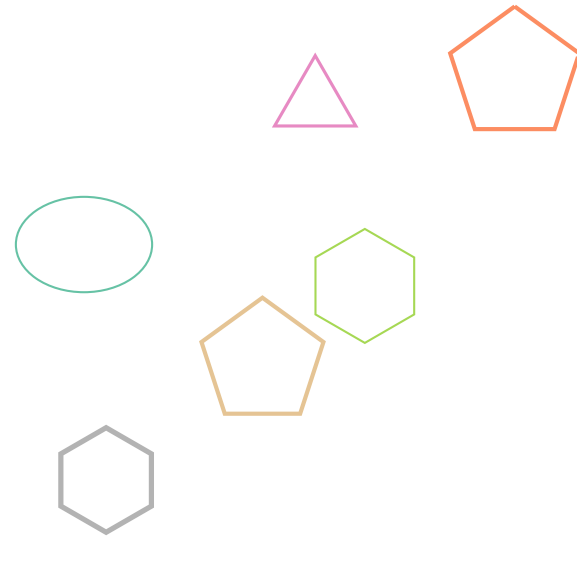[{"shape": "oval", "thickness": 1, "radius": 0.59, "center": [0.145, 0.576]}, {"shape": "pentagon", "thickness": 2, "radius": 0.59, "center": [0.891, 0.871]}, {"shape": "triangle", "thickness": 1.5, "radius": 0.41, "center": [0.546, 0.822]}, {"shape": "hexagon", "thickness": 1, "radius": 0.49, "center": [0.632, 0.504]}, {"shape": "pentagon", "thickness": 2, "radius": 0.56, "center": [0.454, 0.373]}, {"shape": "hexagon", "thickness": 2.5, "radius": 0.45, "center": [0.184, 0.168]}]